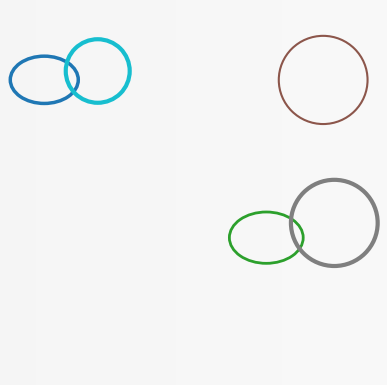[{"shape": "oval", "thickness": 2.5, "radius": 0.44, "center": [0.114, 0.793]}, {"shape": "oval", "thickness": 2, "radius": 0.48, "center": [0.687, 0.383]}, {"shape": "circle", "thickness": 1.5, "radius": 0.57, "center": [0.834, 0.792]}, {"shape": "circle", "thickness": 3, "radius": 0.56, "center": [0.863, 0.421]}, {"shape": "circle", "thickness": 3, "radius": 0.41, "center": [0.252, 0.816]}]